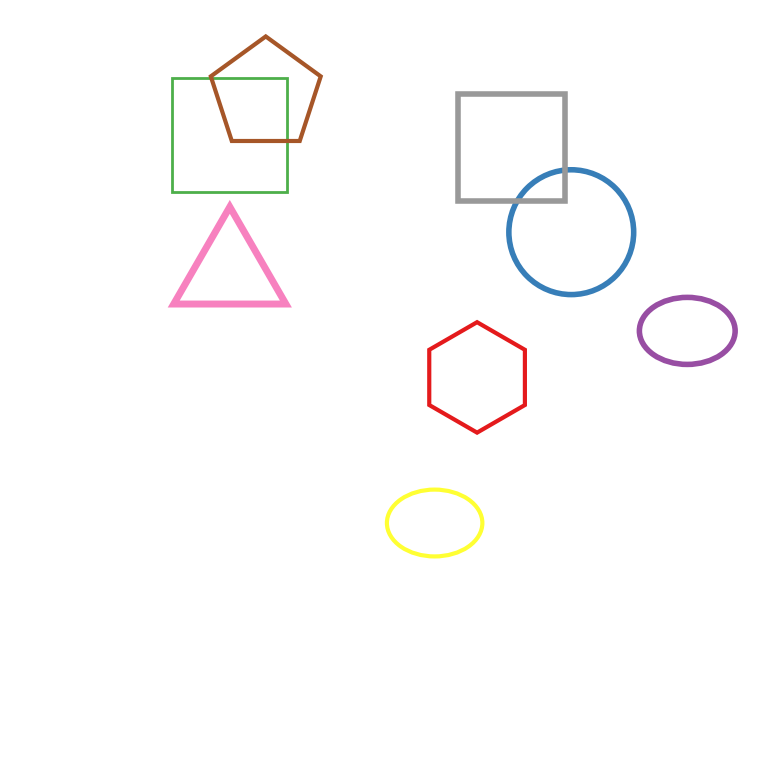[{"shape": "hexagon", "thickness": 1.5, "radius": 0.36, "center": [0.62, 0.51]}, {"shape": "circle", "thickness": 2, "radius": 0.41, "center": [0.742, 0.698]}, {"shape": "square", "thickness": 1, "radius": 0.37, "center": [0.298, 0.825]}, {"shape": "oval", "thickness": 2, "radius": 0.31, "center": [0.893, 0.57]}, {"shape": "oval", "thickness": 1.5, "radius": 0.31, "center": [0.564, 0.321]}, {"shape": "pentagon", "thickness": 1.5, "radius": 0.38, "center": [0.345, 0.878]}, {"shape": "triangle", "thickness": 2.5, "radius": 0.42, "center": [0.298, 0.647]}, {"shape": "square", "thickness": 2, "radius": 0.35, "center": [0.664, 0.809]}]